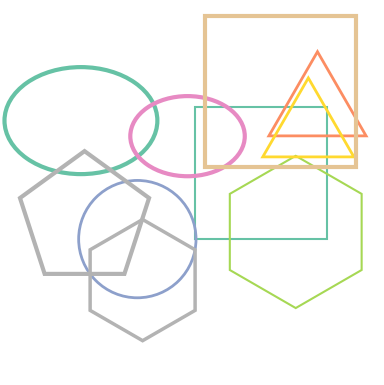[{"shape": "square", "thickness": 1.5, "radius": 0.86, "center": [0.679, 0.551]}, {"shape": "oval", "thickness": 3, "radius": 0.99, "center": [0.21, 0.687]}, {"shape": "triangle", "thickness": 2, "radius": 0.73, "center": [0.825, 0.72]}, {"shape": "circle", "thickness": 2, "radius": 0.76, "center": [0.357, 0.379]}, {"shape": "oval", "thickness": 3, "radius": 0.74, "center": [0.487, 0.646]}, {"shape": "hexagon", "thickness": 1.5, "radius": 0.99, "center": [0.768, 0.398]}, {"shape": "triangle", "thickness": 2, "radius": 0.68, "center": [0.801, 0.661]}, {"shape": "square", "thickness": 3, "radius": 0.98, "center": [0.727, 0.762]}, {"shape": "pentagon", "thickness": 3, "radius": 0.88, "center": [0.22, 0.431]}, {"shape": "hexagon", "thickness": 2.5, "radius": 0.79, "center": [0.37, 0.273]}]